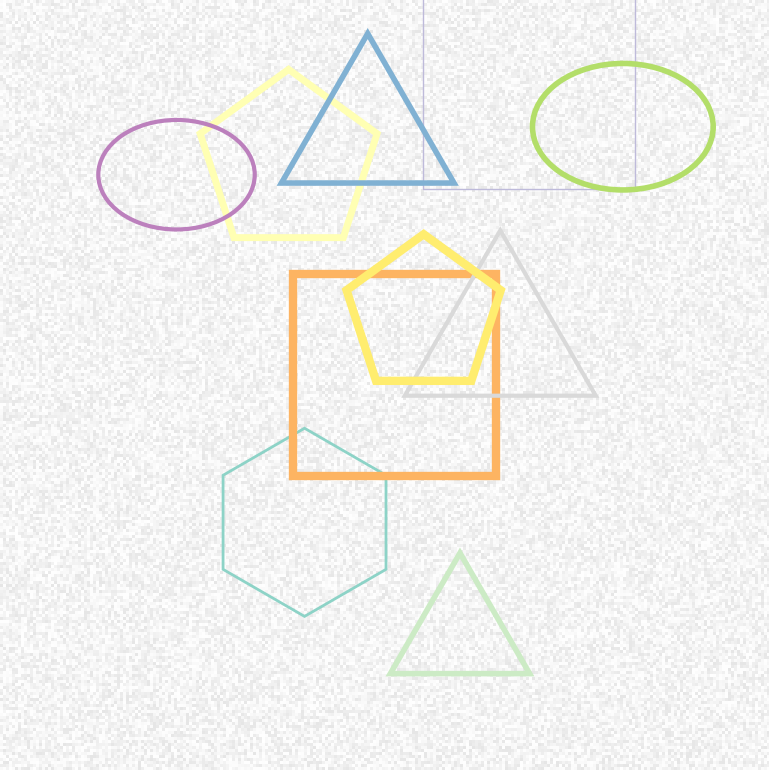[{"shape": "hexagon", "thickness": 1, "radius": 0.61, "center": [0.396, 0.322]}, {"shape": "pentagon", "thickness": 2.5, "radius": 0.6, "center": [0.375, 0.789]}, {"shape": "square", "thickness": 0.5, "radius": 0.69, "center": [0.687, 0.892]}, {"shape": "triangle", "thickness": 2, "radius": 0.65, "center": [0.478, 0.827]}, {"shape": "square", "thickness": 3, "radius": 0.66, "center": [0.512, 0.513]}, {"shape": "oval", "thickness": 2, "radius": 0.59, "center": [0.809, 0.835]}, {"shape": "triangle", "thickness": 1.5, "radius": 0.72, "center": [0.65, 0.558]}, {"shape": "oval", "thickness": 1.5, "radius": 0.51, "center": [0.229, 0.773]}, {"shape": "triangle", "thickness": 2, "radius": 0.52, "center": [0.597, 0.177]}, {"shape": "pentagon", "thickness": 3, "radius": 0.53, "center": [0.55, 0.591]}]